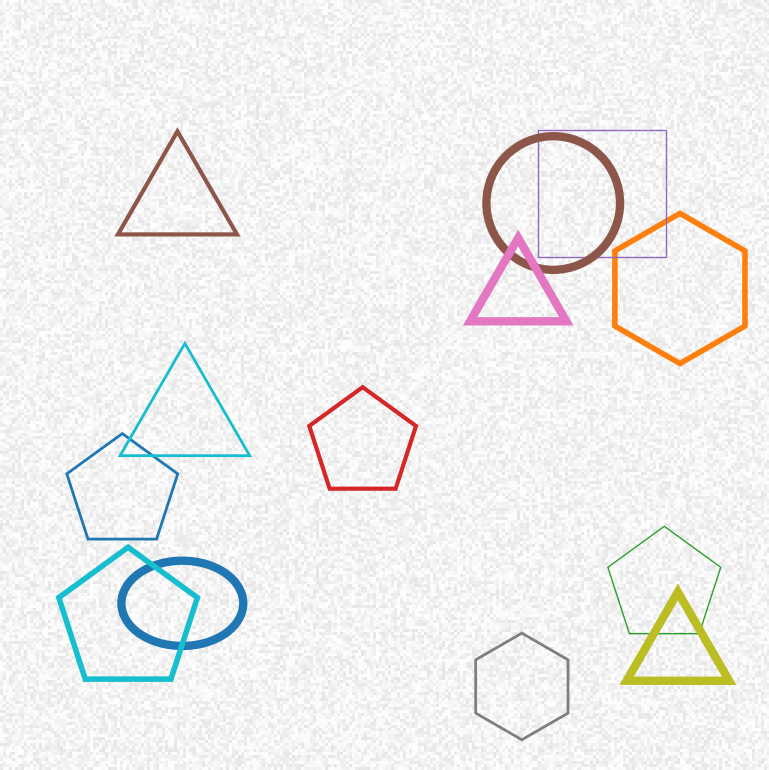[{"shape": "pentagon", "thickness": 1, "radius": 0.38, "center": [0.159, 0.361]}, {"shape": "oval", "thickness": 3, "radius": 0.4, "center": [0.237, 0.216]}, {"shape": "hexagon", "thickness": 2, "radius": 0.49, "center": [0.883, 0.625]}, {"shape": "pentagon", "thickness": 0.5, "radius": 0.39, "center": [0.863, 0.239]}, {"shape": "pentagon", "thickness": 1.5, "radius": 0.36, "center": [0.471, 0.424]}, {"shape": "square", "thickness": 0.5, "radius": 0.41, "center": [0.781, 0.749]}, {"shape": "circle", "thickness": 3, "radius": 0.43, "center": [0.718, 0.736]}, {"shape": "triangle", "thickness": 1.5, "radius": 0.45, "center": [0.23, 0.74]}, {"shape": "triangle", "thickness": 3, "radius": 0.36, "center": [0.673, 0.619]}, {"shape": "hexagon", "thickness": 1, "radius": 0.35, "center": [0.678, 0.109]}, {"shape": "triangle", "thickness": 3, "radius": 0.38, "center": [0.88, 0.154]}, {"shape": "triangle", "thickness": 1, "radius": 0.49, "center": [0.24, 0.457]}, {"shape": "pentagon", "thickness": 2, "radius": 0.47, "center": [0.166, 0.195]}]